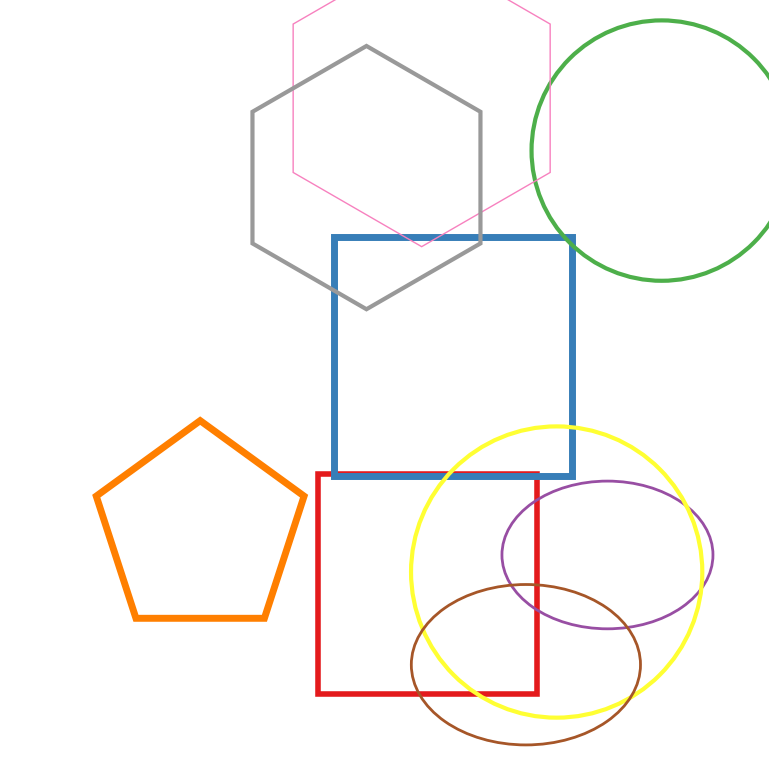[{"shape": "square", "thickness": 2, "radius": 0.71, "center": [0.555, 0.241]}, {"shape": "square", "thickness": 2.5, "radius": 0.77, "center": [0.588, 0.537]}, {"shape": "circle", "thickness": 1.5, "radius": 0.85, "center": [0.859, 0.804]}, {"shape": "oval", "thickness": 1, "radius": 0.69, "center": [0.789, 0.279]}, {"shape": "pentagon", "thickness": 2.5, "radius": 0.71, "center": [0.26, 0.312]}, {"shape": "circle", "thickness": 1.5, "radius": 0.95, "center": [0.723, 0.257]}, {"shape": "oval", "thickness": 1, "radius": 0.74, "center": [0.683, 0.137]}, {"shape": "hexagon", "thickness": 0.5, "radius": 0.96, "center": [0.548, 0.872]}, {"shape": "hexagon", "thickness": 1.5, "radius": 0.85, "center": [0.476, 0.769]}]